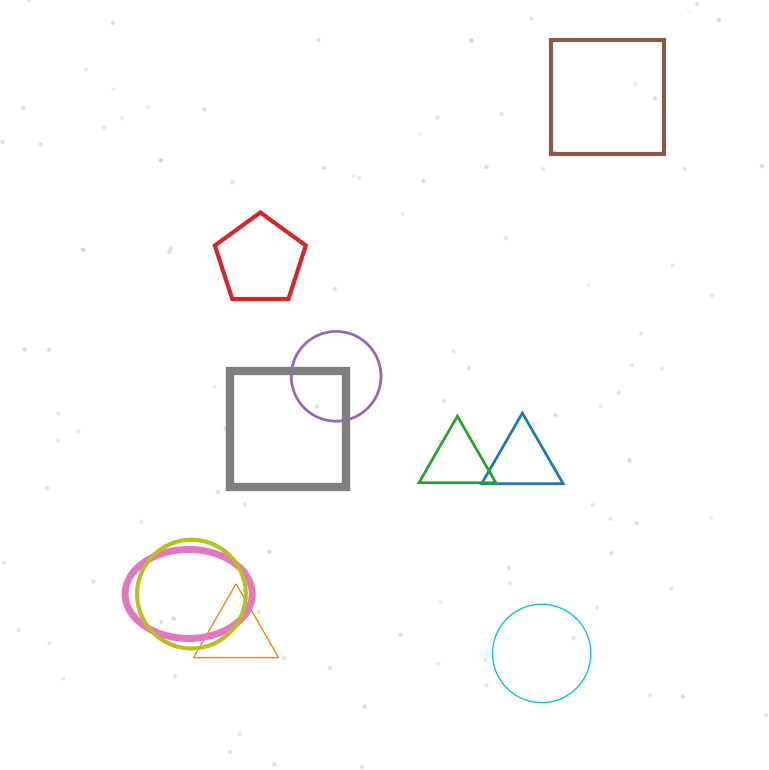[{"shape": "triangle", "thickness": 1, "radius": 0.31, "center": [0.678, 0.402]}, {"shape": "triangle", "thickness": 0.5, "radius": 0.32, "center": [0.307, 0.178]}, {"shape": "triangle", "thickness": 1, "radius": 0.29, "center": [0.594, 0.402]}, {"shape": "pentagon", "thickness": 1.5, "radius": 0.31, "center": [0.338, 0.662]}, {"shape": "circle", "thickness": 1, "radius": 0.29, "center": [0.437, 0.511]}, {"shape": "square", "thickness": 1.5, "radius": 0.37, "center": [0.789, 0.874]}, {"shape": "oval", "thickness": 2.5, "radius": 0.41, "center": [0.245, 0.229]}, {"shape": "square", "thickness": 3, "radius": 0.38, "center": [0.374, 0.443]}, {"shape": "circle", "thickness": 1.5, "radius": 0.35, "center": [0.249, 0.228]}, {"shape": "circle", "thickness": 0.5, "radius": 0.32, "center": [0.704, 0.151]}]